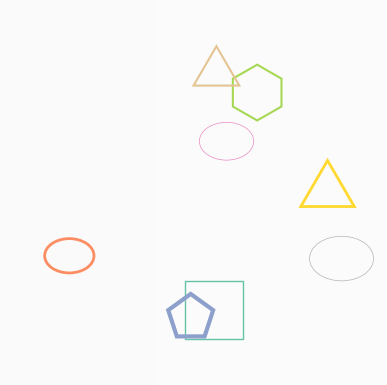[{"shape": "square", "thickness": 1, "radius": 0.38, "center": [0.553, 0.196]}, {"shape": "oval", "thickness": 2, "radius": 0.32, "center": [0.179, 0.336]}, {"shape": "pentagon", "thickness": 3, "radius": 0.3, "center": [0.492, 0.176]}, {"shape": "oval", "thickness": 0.5, "radius": 0.35, "center": [0.585, 0.633]}, {"shape": "hexagon", "thickness": 1.5, "radius": 0.36, "center": [0.664, 0.76]}, {"shape": "triangle", "thickness": 2, "radius": 0.4, "center": [0.845, 0.503]}, {"shape": "triangle", "thickness": 1.5, "radius": 0.34, "center": [0.558, 0.812]}, {"shape": "oval", "thickness": 0.5, "radius": 0.41, "center": [0.881, 0.328]}]